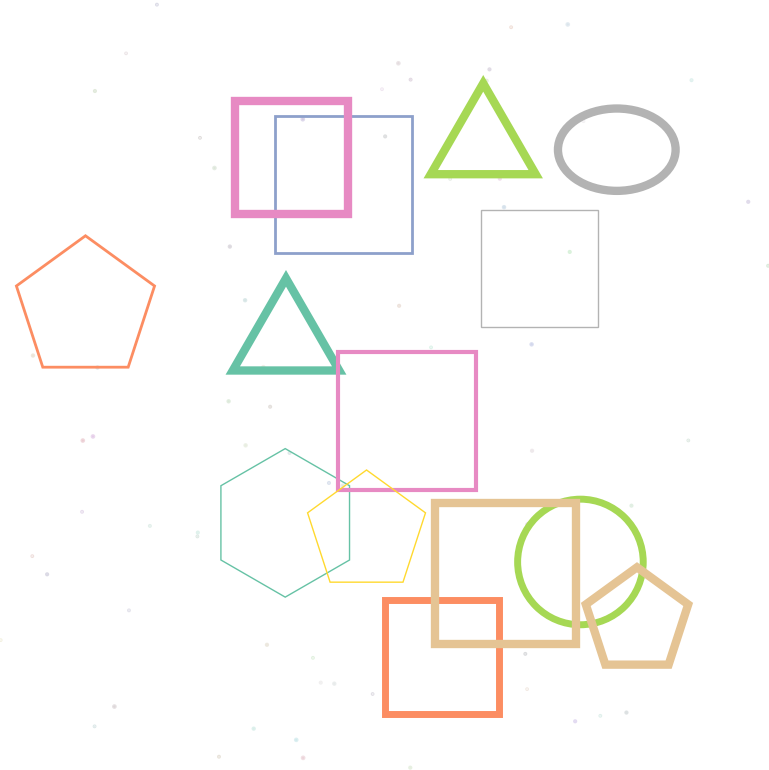[{"shape": "triangle", "thickness": 3, "radius": 0.4, "center": [0.371, 0.559]}, {"shape": "hexagon", "thickness": 0.5, "radius": 0.48, "center": [0.37, 0.321]}, {"shape": "square", "thickness": 2.5, "radius": 0.37, "center": [0.574, 0.147]}, {"shape": "pentagon", "thickness": 1, "radius": 0.47, "center": [0.111, 0.599]}, {"shape": "square", "thickness": 1, "radius": 0.44, "center": [0.447, 0.76]}, {"shape": "square", "thickness": 1.5, "radius": 0.45, "center": [0.528, 0.453]}, {"shape": "square", "thickness": 3, "radius": 0.36, "center": [0.379, 0.795]}, {"shape": "circle", "thickness": 2.5, "radius": 0.41, "center": [0.754, 0.27]}, {"shape": "triangle", "thickness": 3, "radius": 0.39, "center": [0.628, 0.813]}, {"shape": "pentagon", "thickness": 0.5, "radius": 0.4, "center": [0.476, 0.309]}, {"shape": "pentagon", "thickness": 3, "radius": 0.35, "center": [0.827, 0.193]}, {"shape": "square", "thickness": 3, "radius": 0.46, "center": [0.657, 0.255]}, {"shape": "oval", "thickness": 3, "radius": 0.38, "center": [0.801, 0.806]}, {"shape": "square", "thickness": 0.5, "radius": 0.38, "center": [0.701, 0.652]}]